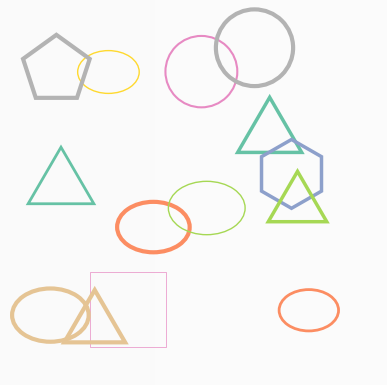[{"shape": "triangle", "thickness": 2, "radius": 0.49, "center": [0.157, 0.52]}, {"shape": "triangle", "thickness": 2.5, "radius": 0.48, "center": [0.696, 0.652]}, {"shape": "oval", "thickness": 3, "radius": 0.47, "center": [0.396, 0.41]}, {"shape": "oval", "thickness": 2, "radius": 0.38, "center": [0.797, 0.194]}, {"shape": "hexagon", "thickness": 2.5, "radius": 0.45, "center": [0.752, 0.548]}, {"shape": "circle", "thickness": 1.5, "radius": 0.46, "center": [0.52, 0.814]}, {"shape": "square", "thickness": 0.5, "radius": 0.49, "center": [0.331, 0.196]}, {"shape": "oval", "thickness": 1, "radius": 0.5, "center": [0.534, 0.46]}, {"shape": "triangle", "thickness": 2.5, "radius": 0.44, "center": [0.768, 0.468]}, {"shape": "oval", "thickness": 1, "radius": 0.4, "center": [0.28, 0.813]}, {"shape": "triangle", "thickness": 3, "radius": 0.45, "center": [0.244, 0.156]}, {"shape": "oval", "thickness": 3, "radius": 0.49, "center": [0.13, 0.182]}, {"shape": "pentagon", "thickness": 3, "radius": 0.45, "center": [0.145, 0.819]}, {"shape": "circle", "thickness": 3, "radius": 0.5, "center": [0.657, 0.876]}]